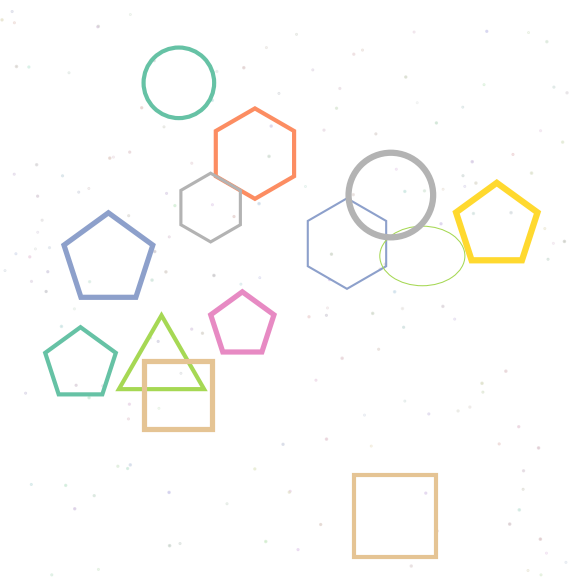[{"shape": "pentagon", "thickness": 2, "radius": 0.32, "center": [0.139, 0.368]}, {"shape": "circle", "thickness": 2, "radius": 0.31, "center": [0.31, 0.856]}, {"shape": "hexagon", "thickness": 2, "radius": 0.39, "center": [0.441, 0.733]}, {"shape": "hexagon", "thickness": 1, "radius": 0.39, "center": [0.601, 0.577]}, {"shape": "pentagon", "thickness": 2.5, "radius": 0.4, "center": [0.188, 0.55]}, {"shape": "pentagon", "thickness": 2.5, "radius": 0.29, "center": [0.42, 0.436]}, {"shape": "triangle", "thickness": 2, "radius": 0.43, "center": [0.28, 0.368]}, {"shape": "oval", "thickness": 0.5, "radius": 0.37, "center": [0.731, 0.556]}, {"shape": "pentagon", "thickness": 3, "radius": 0.37, "center": [0.86, 0.608]}, {"shape": "square", "thickness": 2, "radius": 0.35, "center": [0.684, 0.106]}, {"shape": "square", "thickness": 2.5, "radius": 0.29, "center": [0.308, 0.316]}, {"shape": "circle", "thickness": 3, "radius": 0.37, "center": [0.677, 0.661]}, {"shape": "hexagon", "thickness": 1.5, "radius": 0.3, "center": [0.365, 0.64]}]